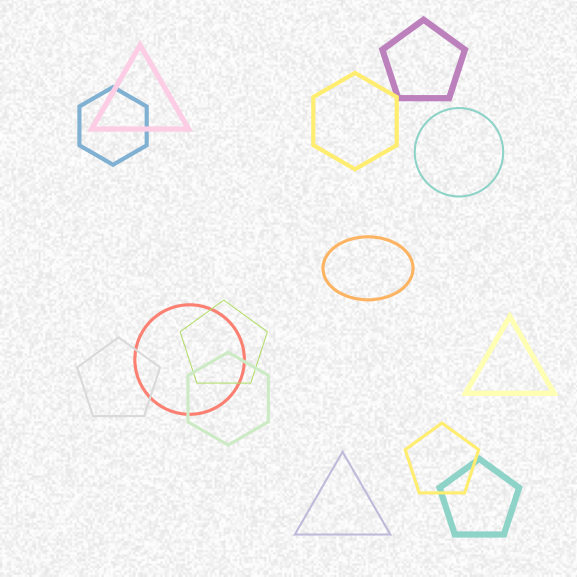[{"shape": "circle", "thickness": 1, "radius": 0.38, "center": [0.795, 0.735]}, {"shape": "pentagon", "thickness": 3, "radius": 0.36, "center": [0.83, 0.132]}, {"shape": "triangle", "thickness": 2.5, "radius": 0.44, "center": [0.883, 0.363]}, {"shape": "triangle", "thickness": 1, "radius": 0.48, "center": [0.593, 0.121]}, {"shape": "circle", "thickness": 1.5, "radius": 0.47, "center": [0.328, 0.377]}, {"shape": "hexagon", "thickness": 2, "radius": 0.34, "center": [0.196, 0.781]}, {"shape": "oval", "thickness": 1.5, "radius": 0.39, "center": [0.637, 0.535]}, {"shape": "pentagon", "thickness": 0.5, "radius": 0.4, "center": [0.388, 0.4]}, {"shape": "triangle", "thickness": 2.5, "radius": 0.48, "center": [0.243, 0.824]}, {"shape": "pentagon", "thickness": 1, "radius": 0.38, "center": [0.205, 0.34]}, {"shape": "pentagon", "thickness": 3, "radius": 0.38, "center": [0.734, 0.89]}, {"shape": "hexagon", "thickness": 1.5, "radius": 0.4, "center": [0.395, 0.309]}, {"shape": "pentagon", "thickness": 1.5, "radius": 0.33, "center": [0.765, 0.2]}, {"shape": "hexagon", "thickness": 2, "radius": 0.42, "center": [0.615, 0.789]}]